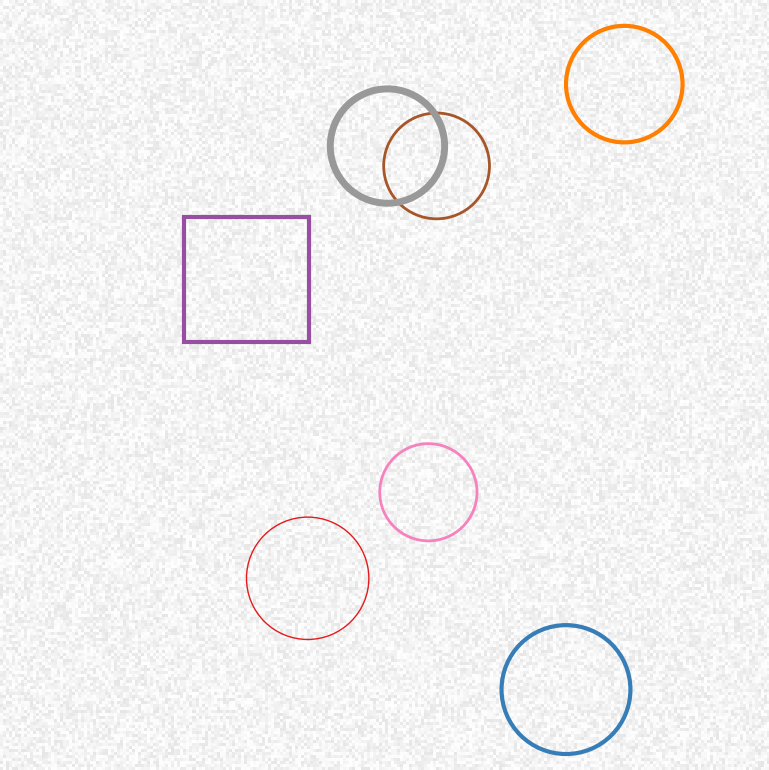[{"shape": "circle", "thickness": 0.5, "radius": 0.4, "center": [0.4, 0.249]}, {"shape": "circle", "thickness": 1.5, "radius": 0.42, "center": [0.735, 0.104]}, {"shape": "square", "thickness": 1.5, "radius": 0.4, "center": [0.32, 0.637]}, {"shape": "circle", "thickness": 1.5, "radius": 0.38, "center": [0.811, 0.891]}, {"shape": "circle", "thickness": 1, "radius": 0.34, "center": [0.567, 0.785]}, {"shape": "circle", "thickness": 1, "radius": 0.32, "center": [0.556, 0.361]}, {"shape": "circle", "thickness": 2.5, "radius": 0.37, "center": [0.503, 0.81]}]